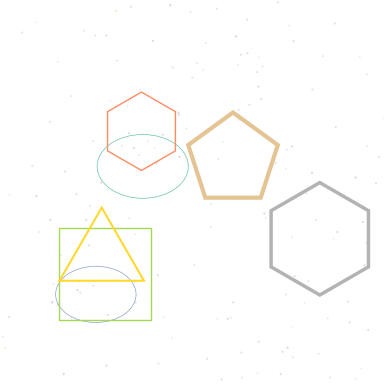[{"shape": "oval", "thickness": 0.5, "radius": 0.59, "center": [0.371, 0.568]}, {"shape": "hexagon", "thickness": 1, "radius": 0.51, "center": [0.367, 0.659]}, {"shape": "oval", "thickness": 0.5, "radius": 0.52, "center": [0.249, 0.235]}, {"shape": "square", "thickness": 1, "radius": 0.6, "center": [0.272, 0.289]}, {"shape": "triangle", "thickness": 1.5, "radius": 0.63, "center": [0.264, 0.334]}, {"shape": "pentagon", "thickness": 3, "radius": 0.61, "center": [0.605, 0.585]}, {"shape": "hexagon", "thickness": 2.5, "radius": 0.73, "center": [0.831, 0.38]}]